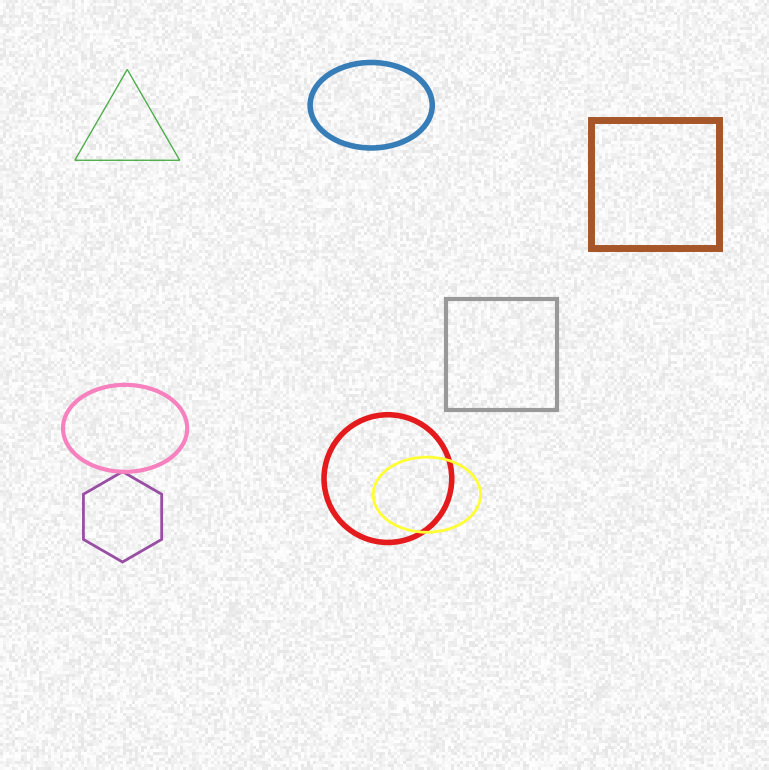[{"shape": "circle", "thickness": 2, "radius": 0.41, "center": [0.504, 0.378]}, {"shape": "oval", "thickness": 2, "radius": 0.4, "center": [0.482, 0.863]}, {"shape": "triangle", "thickness": 0.5, "radius": 0.39, "center": [0.165, 0.831]}, {"shape": "hexagon", "thickness": 1, "radius": 0.29, "center": [0.159, 0.329]}, {"shape": "oval", "thickness": 1, "radius": 0.35, "center": [0.554, 0.358]}, {"shape": "square", "thickness": 2.5, "radius": 0.42, "center": [0.851, 0.761]}, {"shape": "oval", "thickness": 1.5, "radius": 0.4, "center": [0.162, 0.444]}, {"shape": "square", "thickness": 1.5, "radius": 0.36, "center": [0.651, 0.54]}]